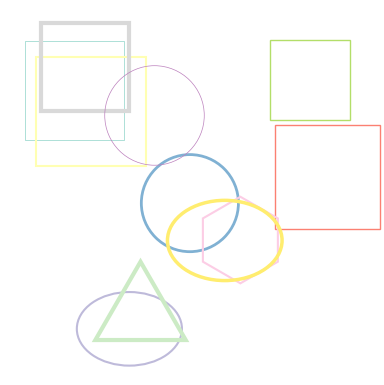[{"shape": "square", "thickness": 0.5, "radius": 0.64, "center": [0.193, 0.765]}, {"shape": "square", "thickness": 1.5, "radius": 0.71, "center": [0.237, 0.71]}, {"shape": "oval", "thickness": 1.5, "radius": 0.68, "center": [0.336, 0.146]}, {"shape": "square", "thickness": 1, "radius": 0.68, "center": [0.85, 0.541]}, {"shape": "circle", "thickness": 2, "radius": 0.63, "center": [0.493, 0.472]}, {"shape": "square", "thickness": 1, "radius": 0.52, "center": [0.805, 0.791]}, {"shape": "hexagon", "thickness": 1.5, "radius": 0.56, "center": [0.624, 0.377]}, {"shape": "square", "thickness": 3, "radius": 0.57, "center": [0.221, 0.826]}, {"shape": "circle", "thickness": 0.5, "radius": 0.65, "center": [0.401, 0.7]}, {"shape": "triangle", "thickness": 3, "radius": 0.68, "center": [0.365, 0.185]}, {"shape": "oval", "thickness": 2.5, "radius": 0.74, "center": [0.584, 0.375]}]